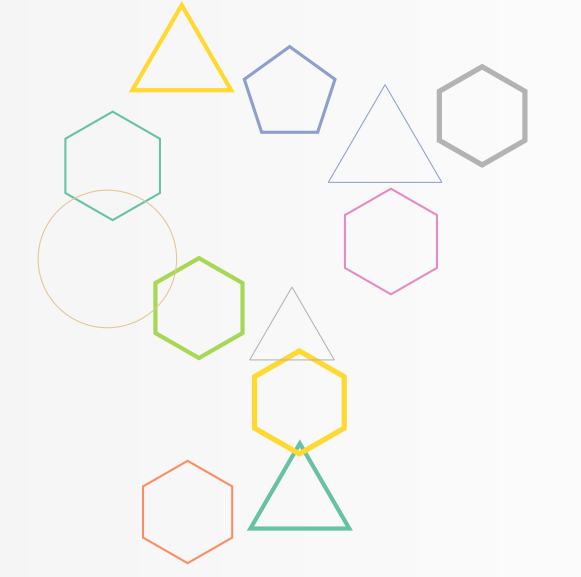[{"shape": "triangle", "thickness": 2, "radius": 0.49, "center": [0.516, 0.133]}, {"shape": "hexagon", "thickness": 1, "radius": 0.47, "center": [0.194, 0.712]}, {"shape": "hexagon", "thickness": 1, "radius": 0.44, "center": [0.323, 0.113]}, {"shape": "pentagon", "thickness": 1.5, "radius": 0.41, "center": [0.498, 0.836]}, {"shape": "triangle", "thickness": 0.5, "radius": 0.56, "center": [0.662, 0.74]}, {"shape": "hexagon", "thickness": 1, "radius": 0.46, "center": [0.673, 0.581]}, {"shape": "hexagon", "thickness": 2, "radius": 0.43, "center": [0.342, 0.466]}, {"shape": "triangle", "thickness": 2, "radius": 0.49, "center": [0.313, 0.892]}, {"shape": "hexagon", "thickness": 2.5, "radius": 0.45, "center": [0.515, 0.302]}, {"shape": "circle", "thickness": 0.5, "radius": 0.6, "center": [0.185, 0.551]}, {"shape": "triangle", "thickness": 0.5, "radius": 0.42, "center": [0.502, 0.418]}, {"shape": "hexagon", "thickness": 2.5, "radius": 0.42, "center": [0.829, 0.799]}]